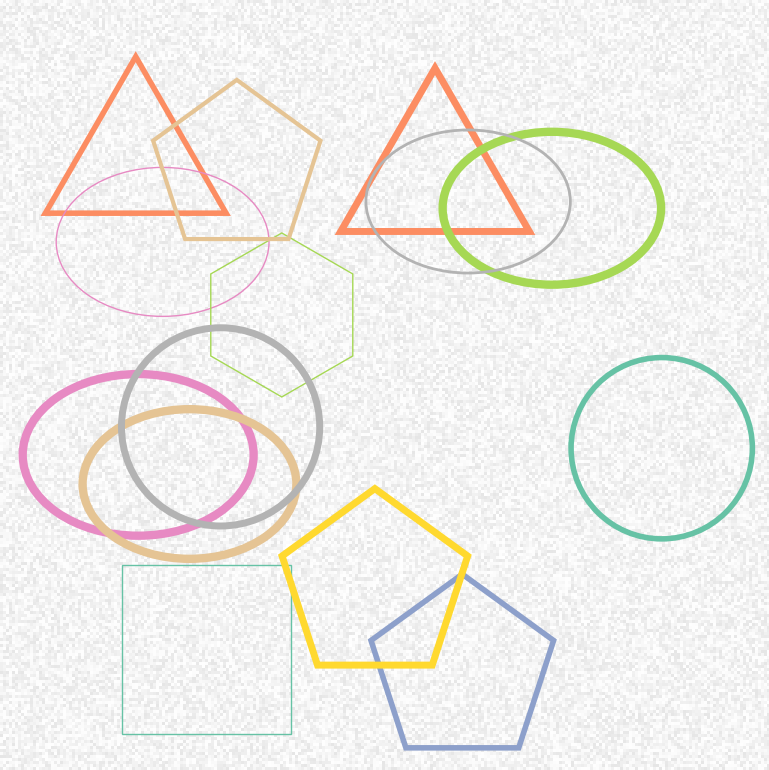[{"shape": "square", "thickness": 0.5, "radius": 0.55, "center": [0.269, 0.156]}, {"shape": "circle", "thickness": 2, "radius": 0.59, "center": [0.859, 0.418]}, {"shape": "triangle", "thickness": 2.5, "radius": 0.71, "center": [0.565, 0.77]}, {"shape": "triangle", "thickness": 2, "radius": 0.68, "center": [0.176, 0.791]}, {"shape": "pentagon", "thickness": 2, "radius": 0.62, "center": [0.6, 0.13]}, {"shape": "oval", "thickness": 3, "radius": 0.75, "center": [0.179, 0.409]}, {"shape": "oval", "thickness": 0.5, "radius": 0.69, "center": [0.211, 0.686]}, {"shape": "oval", "thickness": 3, "radius": 0.71, "center": [0.717, 0.73]}, {"shape": "hexagon", "thickness": 0.5, "radius": 0.53, "center": [0.366, 0.591]}, {"shape": "pentagon", "thickness": 2.5, "radius": 0.63, "center": [0.487, 0.239]}, {"shape": "pentagon", "thickness": 1.5, "radius": 0.57, "center": [0.308, 0.782]}, {"shape": "oval", "thickness": 3, "radius": 0.69, "center": [0.246, 0.371]}, {"shape": "oval", "thickness": 1, "radius": 0.66, "center": [0.608, 0.738]}, {"shape": "circle", "thickness": 2.5, "radius": 0.64, "center": [0.286, 0.446]}]